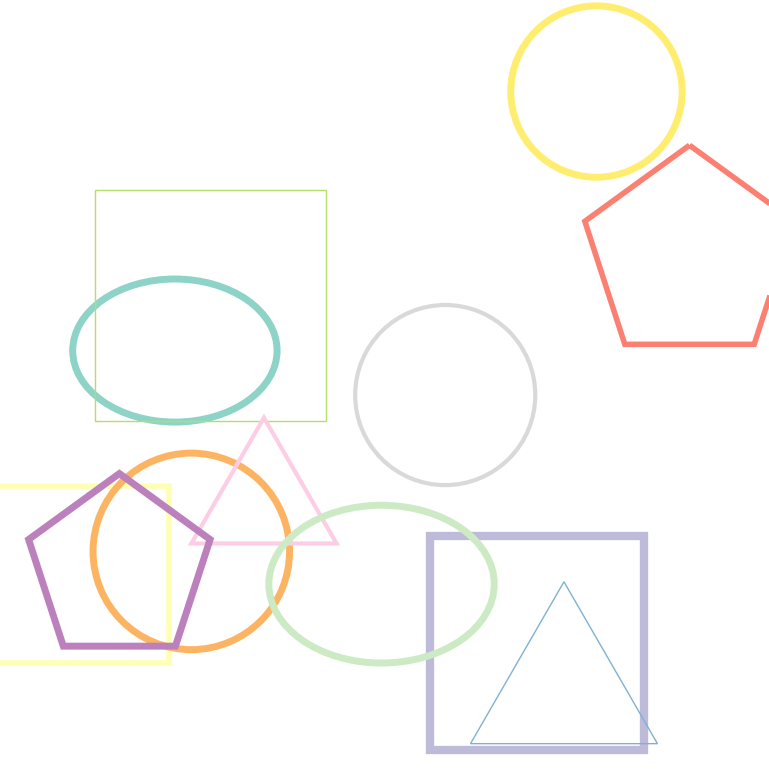[{"shape": "oval", "thickness": 2.5, "radius": 0.66, "center": [0.227, 0.545]}, {"shape": "square", "thickness": 2, "radius": 0.58, "center": [0.105, 0.254]}, {"shape": "square", "thickness": 3, "radius": 0.69, "center": [0.697, 0.165]}, {"shape": "pentagon", "thickness": 2, "radius": 0.71, "center": [0.895, 0.668]}, {"shape": "triangle", "thickness": 0.5, "radius": 0.7, "center": [0.732, 0.104]}, {"shape": "circle", "thickness": 2.5, "radius": 0.64, "center": [0.248, 0.284]}, {"shape": "square", "thickness": 0.5, "radius": 0.75, "center": [0.274, 0.603]}, {"shape": "triangle", "thickness": 1.5, "radius": 0.54, "center": [0.343, 0.349]}, {"shape": "circle", "thickness": 1.5, "radius": 0.58, "center": [0.578, 0.487]}, {"shape": "pentagon", "thickness": 2.5, "radius": 0.62, "center": [0.155, 0.261]}, {"shape": "oval", "thickness": 2.5, "radius": 0.73, "center": [0.496, 0.241]}, {"shape": "circle", "thickness": 2.5, "radius": 0.56, "center": [0.775, 0.881]}]